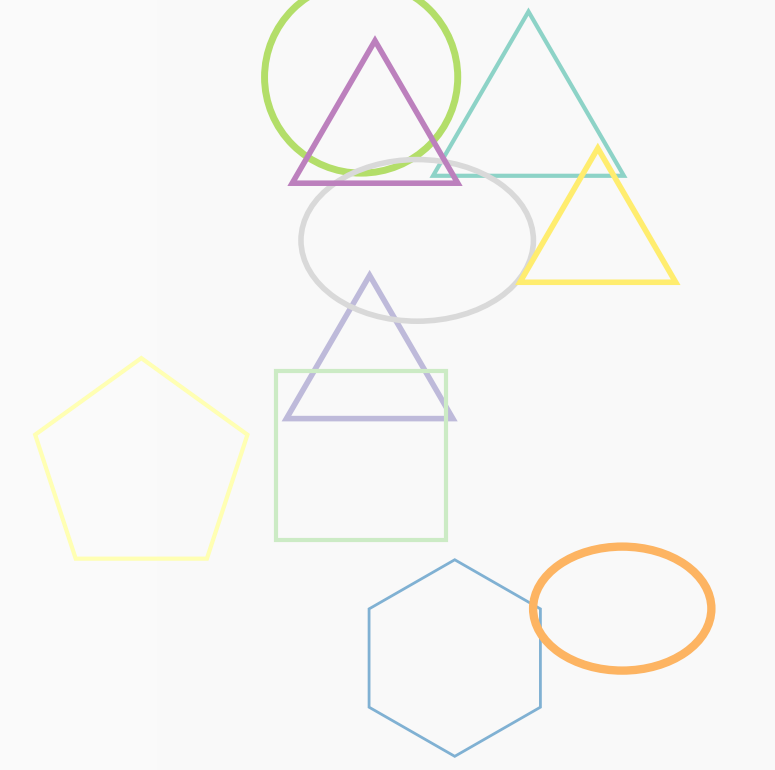[{"shape": "triangle", "thickness": 1.5, "radius": 0.71, "center": [0.682, 0.843]}, {"shape": "pentagon", "thickness": 1.5, "radius": 0.72, "center": [0.182, 0.391]}, {"shape": "triangle", "thickness": 2, "radius": 0.62, "center": [0.477, 0.518]}, {"shape": "hexagon", "thickness": 1, "radius": 0.64, "center": [0.587, 0.145]}, {"shape": "oval", "thickness": 3, "radius": 0.58, "center": [0.803, 0.21]}, {"shape": "circle", "thickness": 2.5, "radius": 0.62, "center": [0.466, 0.9]}, {"shape": "oval", "thickness": 2, "radius": 0.75, "center": [0.538, 0.688]}, {"shape": "triangle", "thickness": 2, "radius": 0.62, "center": [0.484, 0.824]}, {"shape": "square", "thickness": 1.5, "radius": 0.55, "center": [0.466, 0.408]}, {"shape": "triangle", "thickness": 2, "radius": 0.58, "center": [0.771, 0.691]}]